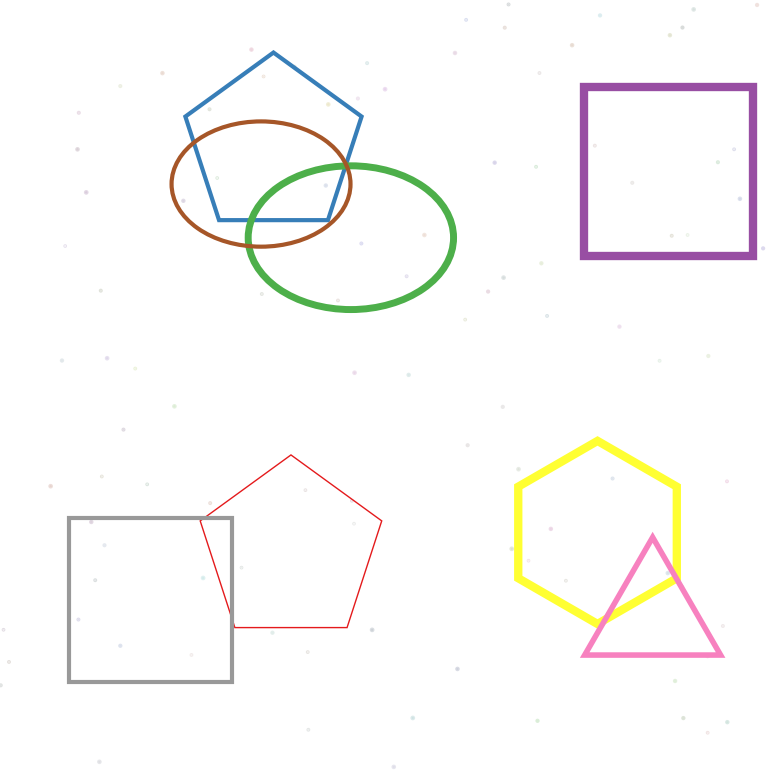[{"shape": "pentagon", "thickness": 0.5, "radius": 0.62, "center": [0.378, 0.285]}, {"shape": "pentagon", "thickness": 1.5, "radius": 0.6, "center": [0.355, 0.811]}, {"shape": "oval", "thickness": 2.5, "radius": 0.67, "center": [0.456, 0.691]}, {"shape": "square", "thickness": 3, "radius": 0.55, "center": [0.868, 0.778]}, {"shape": "hexagon", "thickness": 3, "radius": 0.59, "center": [0.776, 0.309]}, {"shape": "oval", "thickness": 1.5, "radius": 0.58, "center": [0.339, 0.761]}, {"shape": "triangle", "thickness": 2, "radius": 0.51, "center": [0.848, 0.2]}, {"shape": "square", "thickness": 1.5, "radius": 0.53, "center": [0.195, 0.221]}]